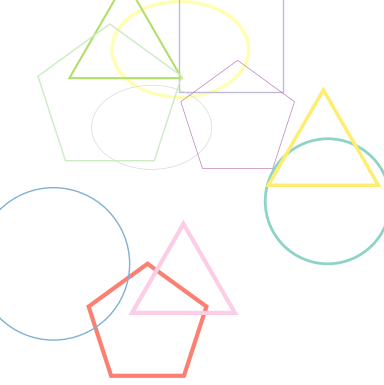[{"shape": "circle", "thickness": 2, "radius": 0.81, "center": [0.851, 0.477]}, {"shape": "oval", "thickness": 2.5, "radius": 0.89, "center": [0.468, 0.872]}, {"shape": "square", "thickness": 1, "radius": 0.67, "center": [0.601, 0.896]}, {"shape": "pentagon", "thickness": 3, "radius": 0.8, "center": [0.383, 0.154]}, {"shape": "circle", "thickness": 1, "radius": 0.99, "center": [0.139, 0.315]}, {"shape": "triangle", "thickness": 1.5, "radius": 0.84, "center": [0.326, 0.881]}, {"shape": "triangle", "thickness": 3, "radius": 0.77, "center": [0.476, 0.264]}, {"shape": "oval", "thickness": 0.5, "radius": 0.78, "center": [0.394, 0.669]}, {"shape": "pentagon", "thickness": 0.5, "radius": 0.78, "center": [0.617, 0.688]}, {"shape": "pentagon", "thickness": 1, "radius": 0.98, "center": [0.285, 0.741]}, {"shape": "triangle", "thickness": 2.5, "radius": 0.82, "center": [0.84, 0.601]}]